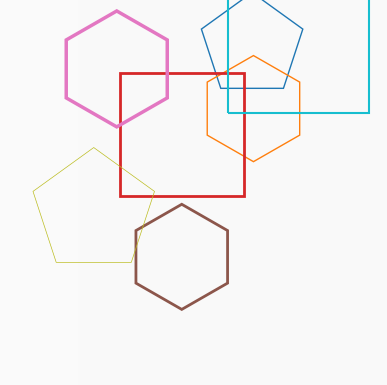[{"shape": "pentagon", "thickness": 1, "radius": 0.69, "center": [0.651, 0.882]}, {"shape": "hexagon", "thickness": 1, "radius": 0.69, "center": [0.654, 0.718]}, {"shape": "square", "thickness": 2, "radius": 0.8, "center": [0.47, 0.651]}, {"shape": "hexagon", "thickness": 2, "radius": 0.68, "center": [0.469, 0.333]}, {"shape": "hexagon", "thickness": 2.5, "radius": 0.75, "center": [0.301, 0.821]}, {"shape": "pentagon", "thickness": 0.5, "radius": 0.82, "center": [0.242, 0.452]}, {"shape": "square", "thickness": 1.5, "radius": 0.91, "center": [0.769, 0.89]}]